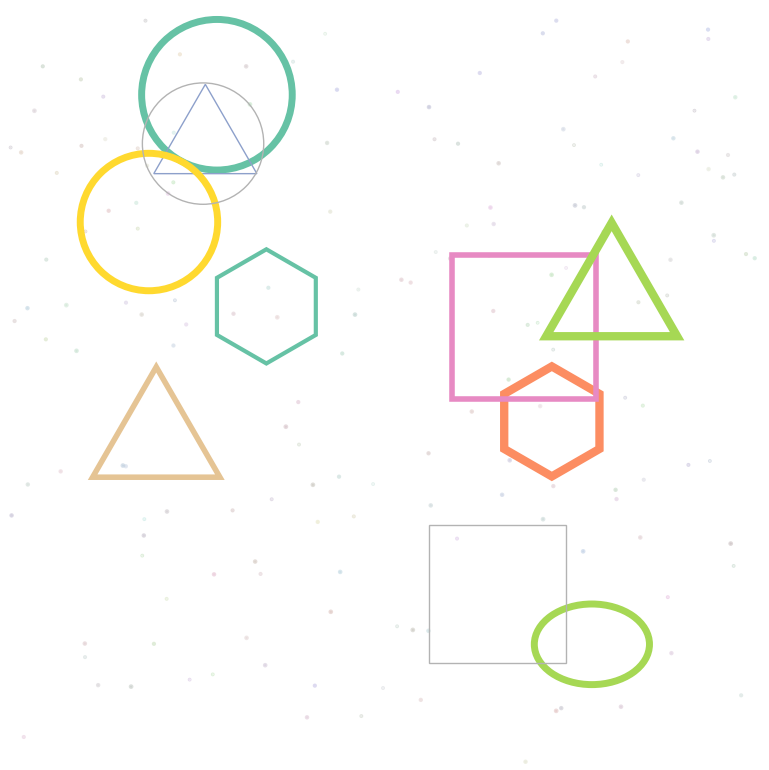[{"shape": "hexagon", "thickness": 1.5, "radius": 0.37, "center": [0.346, 0.602]}, {"shape": "circle", "thickness": 2.5, "radius": 0.49, "center": [0.282, 0.877]}, {"shape": "hexagon", "thickness": 3, "radius": 0.36, "center": [0.717, 0.453]}, {"shape": "triangle", "thickness": 0.5, "radius": 0.39, "center": [0.267, 0.813]}, {"shape": "square", "thickness": 2, "radius": 0.47, "center": [0.681, 0.575]}, {"shape": "triangle", "thickness": 3, "radius": 0.49, "center": [0.794, 0.612]}, {"shape": "oval", "thickness": 2.5, "radius": 0.37, "center": [0.769, 0.163]}, {"shape": "circle", "thickness": 2.5, "radius": 0.45, "center": [0.193, 0.712]}, {"shape": "triangle", "thickness": 2, "radius": 0.48, "center": [0.203, 0.428]}, {"shape": "square", "thickness": 0.5, "radius": 0.45, "center": [0.646, 0.228]}, {"shape": "circle", "thickness": 0.5, "radius": 0.39, "center": [0.264, 0.813]}]